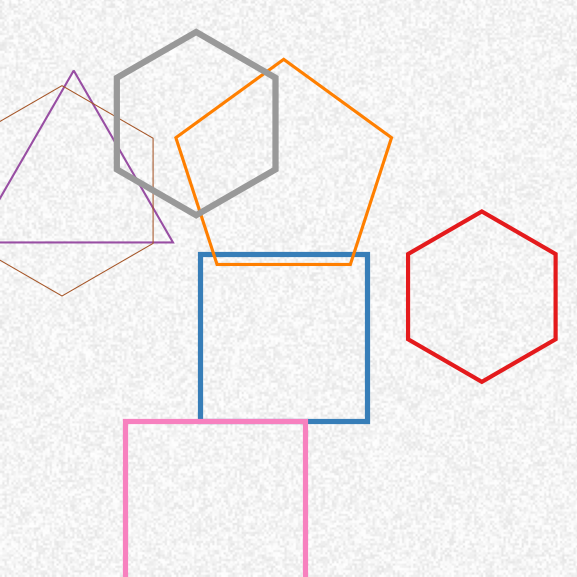[{"shape": "hexagon", "thickness": 2, "radius": 0.74, "center": [0.834, 0.485]}, {"shape": "square", "thickness": 2.5, "radius": 0.72, "center": [0.491, 0.415]}, {"shape": "triangle", "thickness": 1, "radius": 0.99, "center": [0.128, 0.679]}, {"shape": "pentagon", "thickness": 1.5, "radius": 0.98, "center": [0.491, 0.7]}, {"shape": "hexagon", "thickness": 0.5, "radius": 0.91, "center": [0.107, 0.669]}, {"shape": "square", "thickness": 2.5, "radius": 0.78, "center": [0.372, 0.115]}, {"shape": "hexagon", "thickness": 3, "radius": 0.79, "center": [0.34, 0.785]}]